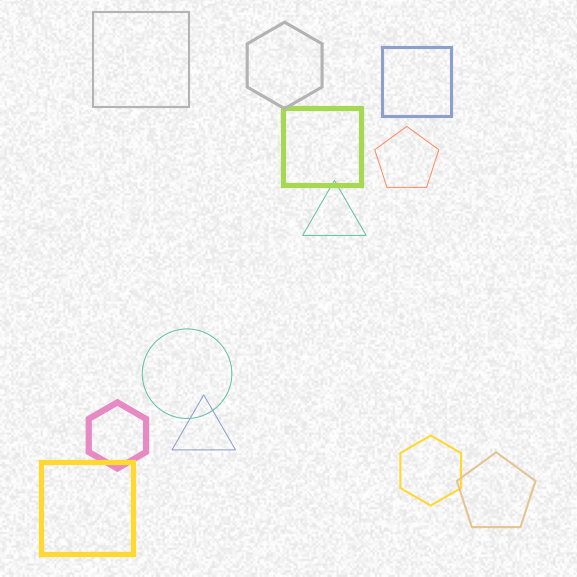[{"shape": "triangle", "thickness": 0.5, "radius": 0.32, "center": [0.579, 0.623]}, {"shape": "circle", "thickness": 0.5, "radius": 0.39, "center": [0.324, 0.352]}, {"shape": "pentagon", "thickness": 0.5, "radius": 0.29, "center": [0.704, 0.722]}, {"shape": "triangle", "thickness": 0.5, "radius": 0.32, "center": [0.353, 0.252]}, {"shape": "square", "thickness": 1.5, "radius": 0.3, "center": [0.721, 0.858]}, {"shape": "hexagon", "thickness": 3, "radius": 0.29, "center": [0.203, 0.245]}, {"shape": "square", "thickness": 2.5, "radius": 0.33, "center": [0.557, 0.746]}, {"shape": "square", "thickness": 2.5, "radius": 0.4, "center": [0.15, 0.119]}, {"shape": "hexagon", "thickness": 1, "radius": 0.3, "center": [0.746, 0.184]}, {"shape": "pentagon", "thickness": 1, "radius": 0.36, "center": [0.859, 0.144]}, {"shape": "square", "thickness": 1, "radius": 0.41, "center": [0.244, 0.897]}, {"shape": "hexagon", "thickness": 1.5, "radius": 0.37, "center": [0.493, 0.886]}]